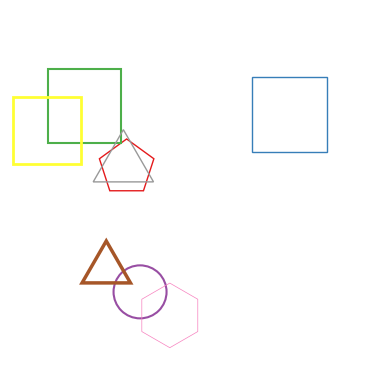[{"shape": "pentagon", "thickness": 1, "radius": 0.37, "center": [0.329, 0.565]}, {"shape": "square", "thickness": 1, "radius": 0.49, "center": [0.752, 0.702]}, {"shape": "square", "thickness": 1.5, "radius": 0.48, "center": [0.22, 0.724]}, {"shape": "circle", "thickness": 1.5, "radius": 0.34, "center": [0.364, 0.242]}, {"shape": "square", "thickness": 2, "radius": 0.44, "center": [0.122, 0.661]}, {"shape": "triangle", "thickness": 2.5, "radius": 0.36, "center": [0.276, 0.301]}, {"shape": "hexagon", "thickness": 0.5, "radius": 0.42, "center": [0.441, 0.181]}, {"shape": "triangle", "thickness": 1, "radius": 0.45, "center": [0.32, 0.573]}]